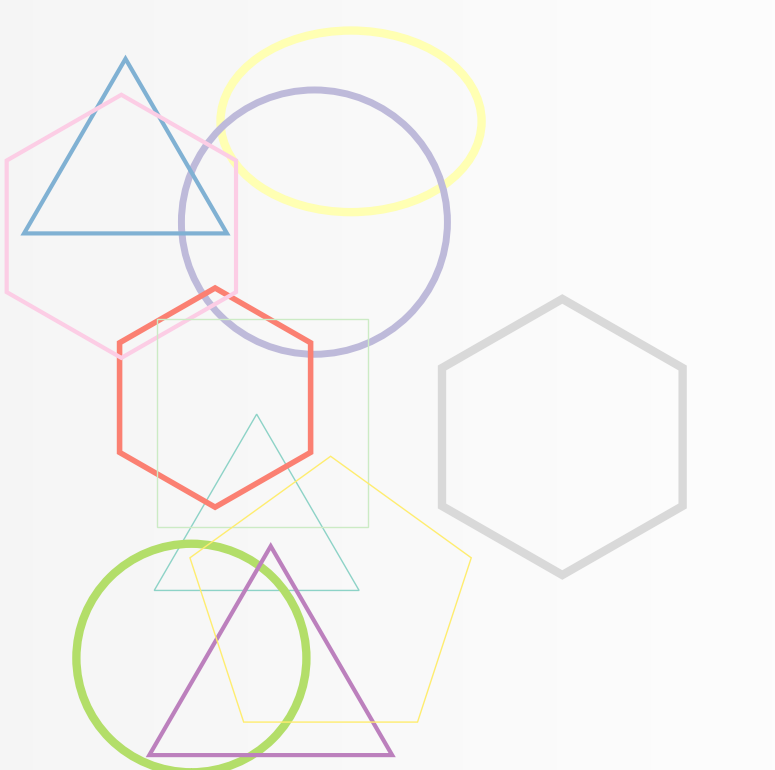[{"shape": "triangle", "thickness": 0.5, "radius": 0.76, "center": [0.331, 0.31]}, {"shape": "oval", "thickness": 3, "radius": 0.84, "center": [0.453, 0.842]}, {"shape": "circle", "thickness": 2.5, "radius": 0.86, "center": [0.406, 0.712]}, {"shape": "hexagon", "thickness": 2, "radius": 0.71, "center": [0.278, 0.484]}, {"shape": "triangle", "thickness": 1.5, "radius": 0.76, "center": [0.162, 0.772]}, {"shape": "circle", "thickness": 3, "radius": 0.74, "center": [0.247, 0.145]}, {"shape": "hexagon", "thickness": 1.5, "radius": 0.85, "center": [0.157, 0.706]}, {"shape": "hexagon", "thickness": 3, "radius": 0.9, "center": [0.726, 0.432]}, {"shape": "triangle", "thickness": 1.5, "radius": 0.9, "center": [0.349, 0.11]}, {"shape": "square", "thickness": 0.5, "radius": 0.68, "center": [0.339, 0.451]}, {"shape": "pentagon", "thickness": 0.5, "radius": 0.95, "center": [0.427, 0.217]}]